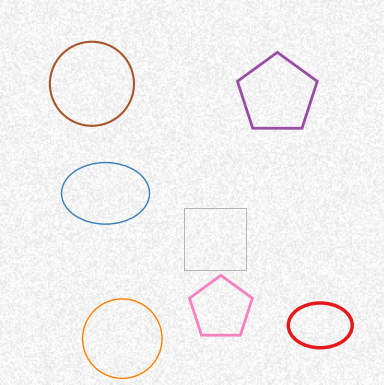[{"shape": "oval", "thickness": 2.5, "radius": 0.42, "center": [0.832, 0.155]}, {"shape": "oval", "thickness": 1, "radius": 0.57, "center": [0.274, 0.498]}, {"shape": "pentagon", "thickness": 2, "radius": 0.54, "center": [0.72, 0.755]}, {"shape": "circle", "thickness": 1, "radius": 0.52, "center": [0.318, 0.12]}, {"shape": "circle", "thickness": 1.5, "radius": 0.55, "center": [0.239, 0.782]}, {"shape": "pentagon", "thickness": 2, "radius": 0.43, "center": [0.574, 0.199]}, {"shape": "square", "thickness": 0.5, "radius": 0.4, "center": [0.558, 0.38]}]